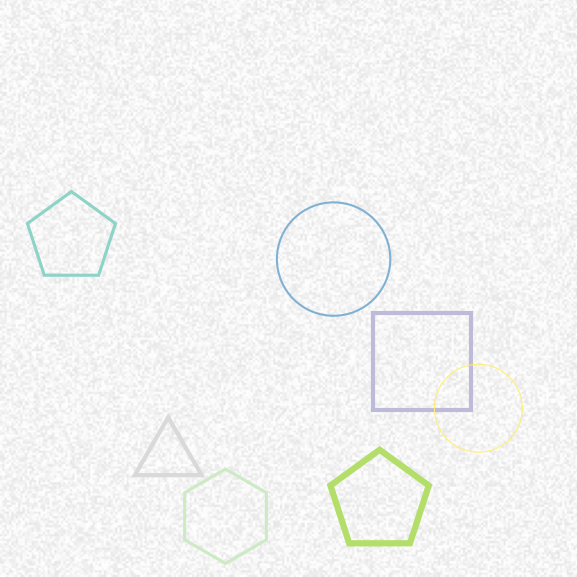[{"shape": "pentagon", "thickness": 1.5, "radius": 0.4, "center": [0.124, 0.587]}, {"shape": "square", "thickness": 2, "radius": 0.42, "center": [0.731, 0.373]}, {"shape": "circle", "thickness": 1, "radius": 0.49, "center": [0.578, 0.551]}, {"shape": "pentagon", "thickness": 3, "radius": 0.45, "center": [0.657, 0.131]}, {"shape": "triangle", "thickness": 2, "radius": 0.33, "center": [0.291, 0.21]}, {"shape": "hexagon", "thickness": 1.5, "radius": 0.41, "center": [0.39, 0.105]}, {"shape": "circle", "thickness": 0.5, "radius": 0.38, "center": [0.828, 0.292]}]